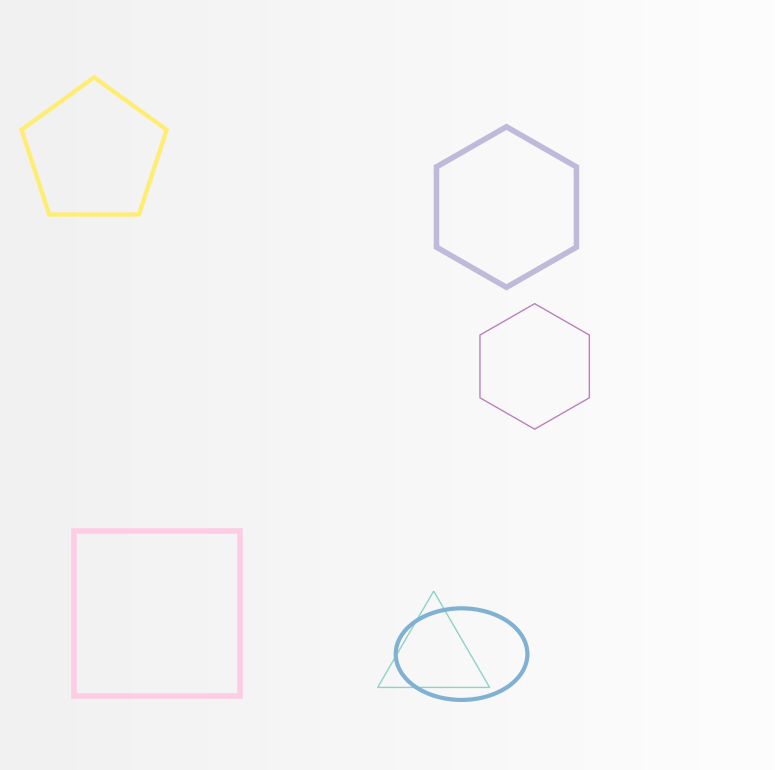[{"shape": "triangle", "thickness": 0.5, "radius": 0.42, "center": [0.56, 0.149]}, {"shape": "hexagon", "thickness": 2, "radius": 0.52, "center": [0.653, 0.731]}, {"shape": "oval", "thickness": 1.5, "radius": 0.42, "center": [0.596, 0.15]}, {"shape": "square", "thickness": 2, "radius": 0.54, "center": [0.203, 0.203]}, {"shape": "hexagon", "thickness": 0.5, "radius": 0.41, "center": [0.69, 0.524]}, {"shape": "pentagon", "thickness": 1.5, "radius": 0.49, "center": [0.121, 0.801]}]